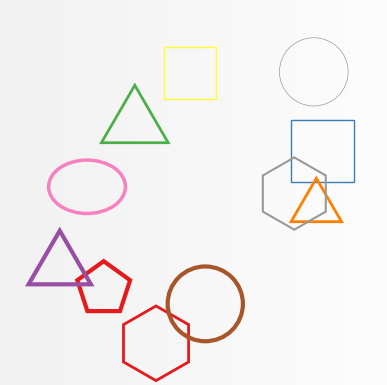[{"shape": "hexagon", "thickness": 2, "radius": 0.48, "center": [0.403, 0.108]}, {"shape": "pentagon", "thickness": 3, "radius": 0.36, "center": [0.268, 0.25]}, {"shape": "square", "thickness": 1, "radius": 0.41, "center": [0.833, 0.608]}, {"shape": "triangle", "thickness": 2, "radius": 0.5, "center": [0.348, 0.679]}, {"shape": "triangle", "thickness": 3, "radius": 0.46, "center": [0.154, 0.308]}, {"shape": "triangle", "thickness": 2, "radius": 0.38, "center": [0.816, 0.462]}, {"shape": "square", "thickness": 1, "radius": 0.34, "center": [0.49, 0.81]}, {"shape": "circle", "thickness": 3, "radius": 0.49, "center": [0.53, 0.211]}, {"shape": "oval", "thickness": 2.5, "radius": 0.5, "center": [0.225, 0.515]}, {"shape": "circle", "thickness": 0.5, "radius": 0.44, "center": [0.81, 0.813]}, {"shape": "hexagon", "thickness": 1.5, "radius": 0.47, "center": [0.759, 0.497]}]